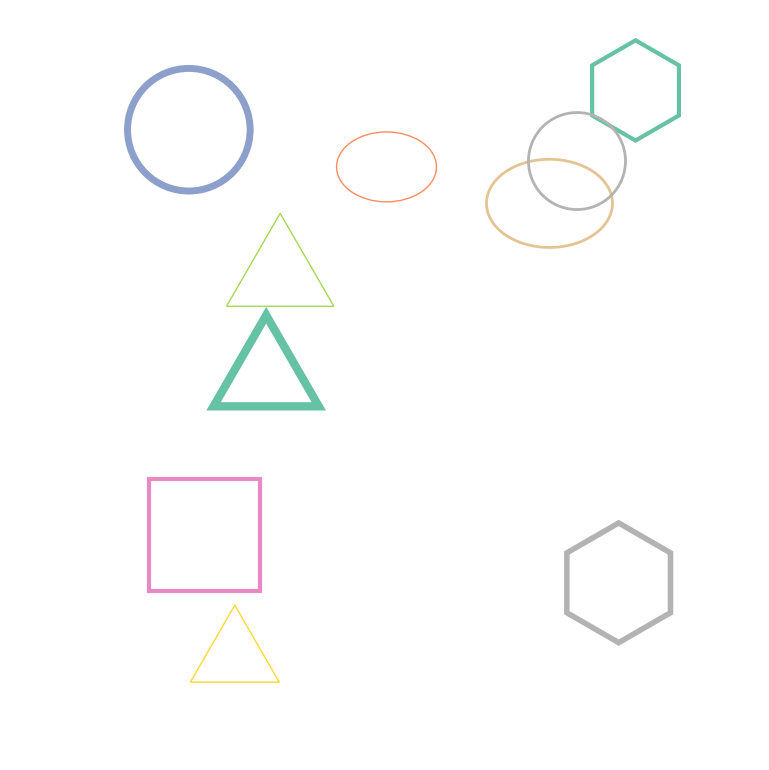[{"shape": "hexagon", "thickness": 1.5, "radius": 0.33, "center": [0.825, 0.883]}, {"shape": "triangle", "thickness": 3, "radius": 0.39, "center": [0.346, 0.512]}, {"shape": "oval", "thickness": 0.5, "radius": 0.32, "center": [0.502, 0.783]}, {"shape": "circle", "thickness": 2.5, "radius": 0.4, "center": [0.245, 0.832]}, {"shape": "square", "thickness": 1.5, "radius": 0.36, "center": [0.266, 0.305]}, {"shape": "triangle", "thickness": 0.5, "radius": 0.4, "center": [0.364, 0.642]}, {"shape": "triangle", "thickness": 0.5, "radius": 0.33, "center": [0.305, 0.147]}, {"shape": "oval", "thickness": 1, "radius": 0.41, "center": [0.714, 0.736]}, {"shape": "hexagon", "thickness": 2, "radius": 0.39, "center": [0.803, 0.243]}, {"shape": "circle", "thickness": 1, "radius": 0.31, "center": [0.749, 0.791]}]